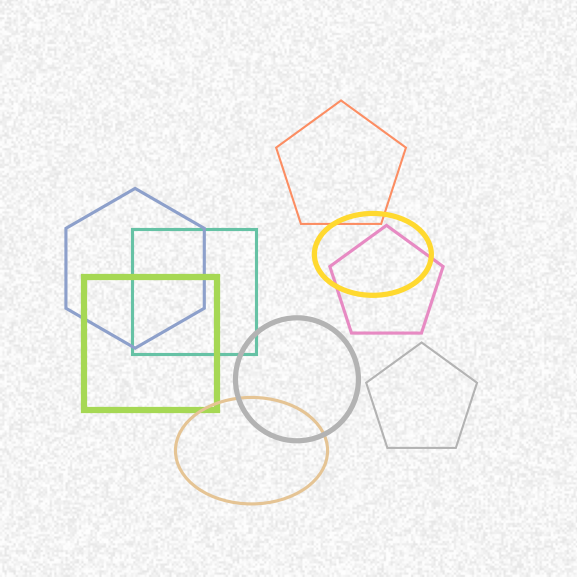[{"shape": "square", "thickness": 1.5, "radius": 0.54, "center": [0.336, 0.494]}, {"shape": "pentagon", "thickness": 1, "radius": 0.59, "center": [0.591, 0.707]}, {"shape": "hexagon", "thickness": 1.5, "radius": 0.69, "center": [0.234, 0.535]}, {"shape": "pentagon", "thickness": 1.5, "radius": 0.52, "center": [0.669, 0.506]}, {"shape": "square", "thickness": 3, "radius": 0.58, "center": [0.261, 0.404]}, {"shape": "oval", "thickness": 2.5, "radius": 0.51, "center": [0.646, 0.559]}, {"shape": "oval", "thickness": 1.5, "radius": 0.66, "center": [0.436, 0.219]}, {"shape": "pentagon", "thickness": 1, "radius": 0.5, "center": [0.73, 0.305]}, {"shape": "circle", "thickness": 2.5, "radius": 0.53, "center": [0.514, 0.342]}]